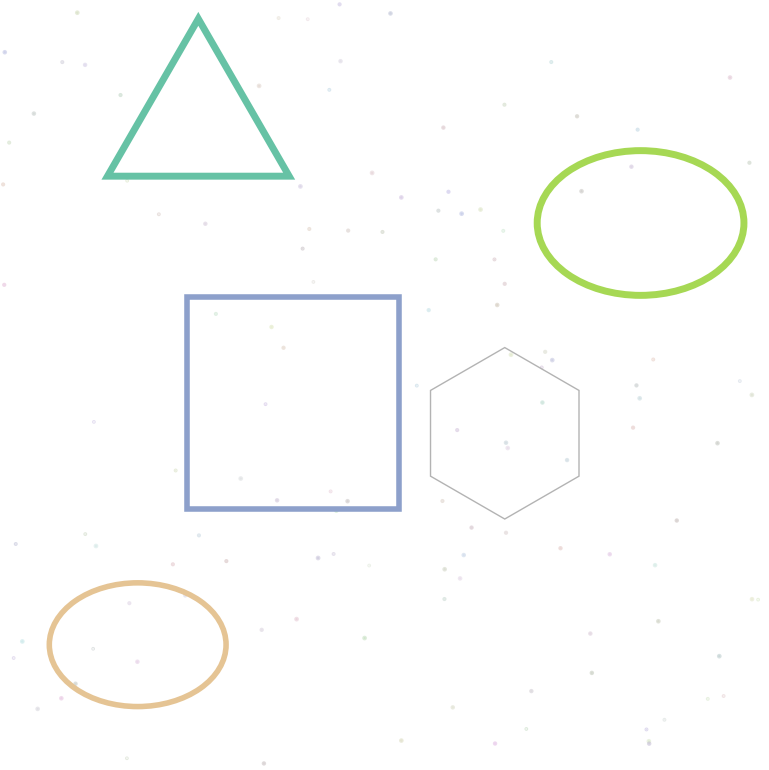[{"shape": "triangle", "thickness": 2.5, "radius": 0.68, "center": [0.258, 0.839]}, {"shape": "square", "thickness": 2, "radius": 0.69, "center": [0.38, 0.477]}, {"shape": "oval", "thickness": 2.5, "radius": 0.67, "center": [0.832, 0.71]}, {"shape": "oval", "thickness": 2, "radius": 0.57, "center": [0.179, 0.163]}, {"shape": "hexagon", "thickness": 0.5, "radius": 0.56, "center": [0.656, 0.437]}]